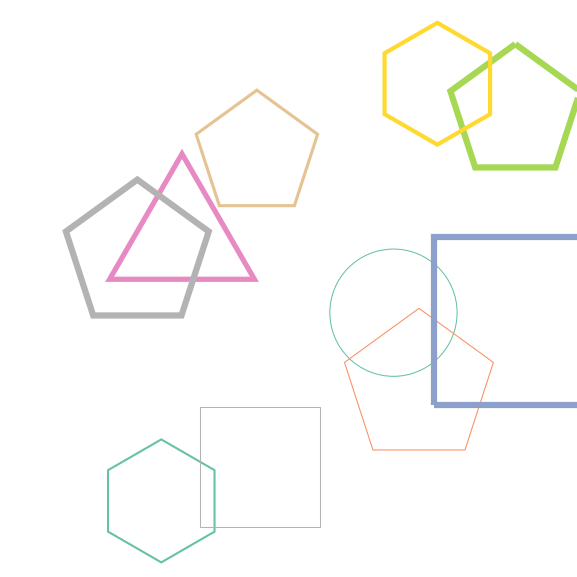[{"shape": "circle", "thickness": 0.5, "radius": 0.55, "center": [0.681, 0.458]}, {"shape": "hexagon", "thickness": 1, "radius": 0.53, "center": [0.279, 0.132]}, {"shape": "pentagon", "thickness": 0.5, "radius": 0.68, "center": [0.725, 0.33]}, {"shape": "square", "thickness": 3, "radius": 0.73, "center": [0.897, 0.444]}, {"shape": "triangle", "thickness": 2.5, "radius": 0.72, "center": [0.315, 0.588]}, {"shape": "pentagon", "thickness": 3, "radius": 0.59, "center": [0.892, 0.805]}, {"shape": "hexagon", "thickness": 2, "radius": 0.53, "center": [0.757, 0.854]}, {"shape": "pentagon", "thickness": 1.5, "radius": 0.55, "center": [0.445, 0.732]}, {"shape": "square", "thickness": 0.5, "radius": 0.52, "center": [0.45, 0.191]}, {"shape": "pentagon", "thickness": 3, "radius": 0.65, "center": [0.238, 0.558]}]